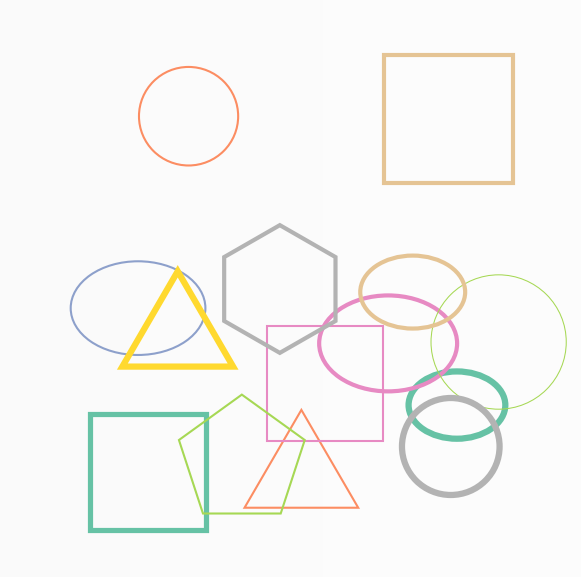[{"shape": "oval", "thickness": 3, "radius": 0.42, "center": [0.786, 0.298]}, {"shape": "square", "thickness": 2.5, "radius": 0.5, "center": [0.255, 0.182]}, {"shape": "triangle", "thickness": 1, "radius": 0.56, "center": [0.518, 0.176]}, {"shape": "circle", "thickness": 1, "radius": 0.43, "center": [0.324, 0.798]}, {"shape": "oval", "thickness": 1, "radius": 0.58, "center": [0.238, 0.466]}, {"shape": "oval", "thickness": 2, "radius": 0.59, "center": [0.668, 0.405]}, {"shape": "square", "thickness": 1, "radius": 0.5, "center": [0.559, 0.335]}, {"shape": "circle", "thickness": 0.5, "radius": 0.58, "center": [0.858, 0.407]}, {"shape": "pentagon", "thickness": 1, "radius": 0.57, "center": [0.416, 0.202]}, {"shape": "triangle", "thickness": 3, "radius": 0.55, "center": [0.306, 0.419]}, {"shape": "oval", "thickness": 2, "radius": 0.45, "center": [0.71, 0.493]}, {"shape": "square", "thickness": 2, "radius": 0.55, "center": [0.772, 0.793]}, {"shape": "hexagon", "thickness": 2, "radius": 0.55, "center": [0.481, 0.499]}, {"shape": "circle", "thickness": 3, "radius": 0.42, "center": [0.776, 0.226]}]